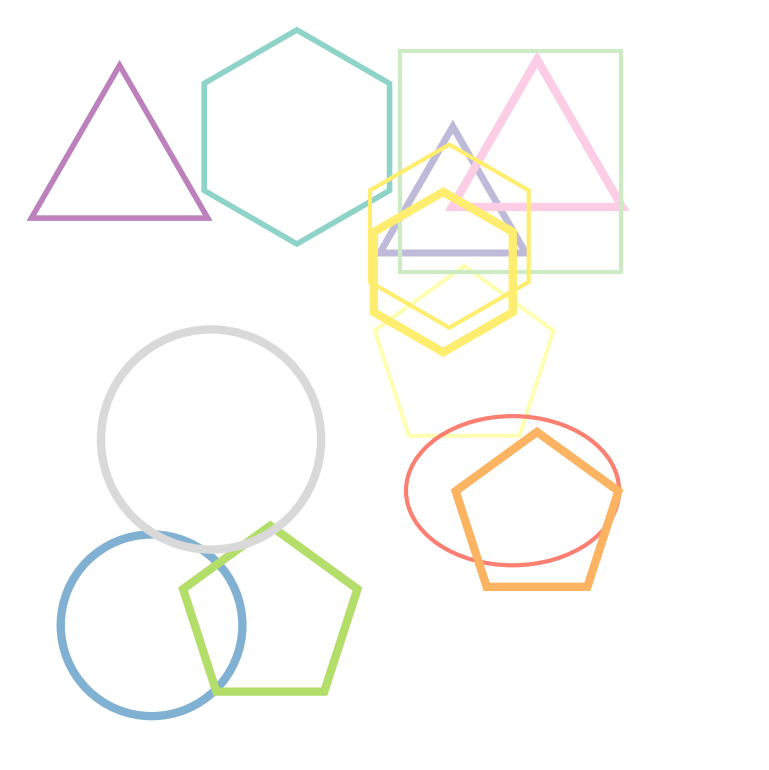[{"shape": "hexagon", "thickness": 2, "radius": 0.69, "center": [0.386, 0.822]}, {"shape": "pentagon", "thickness": 1.5, "radius": 0.61, "center": [0.603, 0.533]}, {"shape": "triangle", "thickness": 2.5, "radius": 0.55, "center": [0.588, 0.726]}, {"shape": "oval", "thickness": 1.5, "radius": 0.69, "center": [0.666, 0.363]}, {"shape": "circle", "thickness": 3, "radius": 0.59, "center": [0.197, 0.188]}, {"shape": "pentagon", "thickness": 3, "radius": 0.56, "center": [0.697, 0.328]}, {"shape": "pentagon", "thickness": 3, "radius": 0.6, "center": [0.351, 0.198]}, {"shape": "triangle", "thickness": 3, "radius": 0.64, "center": [0.698, 0.795]}, {"shape": "circle", "thickness": 3, "radius": 0.71, "center": [0.274, 0.429]}, {"shape": "triangle", "thickness": 2, "radius": 0.66, "center": [0.155, 0.783]}, {"shape": "square", "thickness": 1.5, "radius": 0.72, "center": [0.663, 0.791]}, {"shape": "hexagon", "thickness": 1.5, "radius": 0.59, "center": [0.584, 0.693]}, {"shape": "hexagon", "thickness": 3, "radius": 0.52, "center": [0.576, 0.647]}]